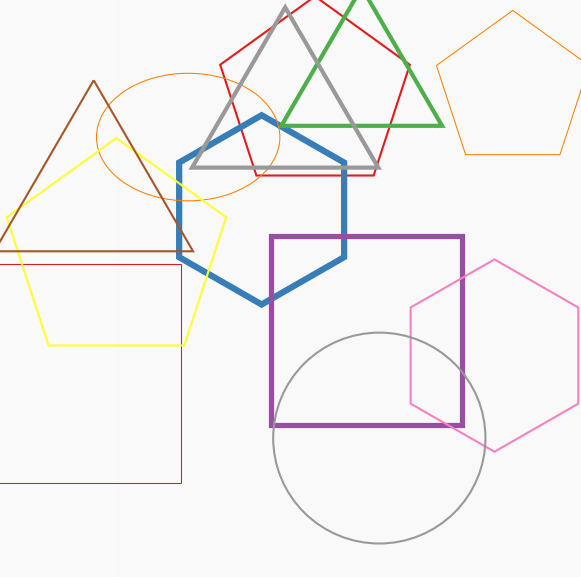[{"shape": "square", "thickness": 0.5, "radius": 0.95, "center": [0.122, 0.353]}, {"shape": "pentagon", "thickness": 1, "radius": 0.86, "center": [0.542, 0.834]}, {"shape": "hexagon", "thickness": 3, "radius": 0.82, "center": [0.45, 0.636]}, {"shape": "triangle", "thickness": 2, "radius": 0.8, "center": [0.622, 0.861]}, {"shape": "square", "thickness": 2.5, "radius": 0.82, "center": [0.63, 0.426]}, {"shape": "pentagon", "thickness": 0.5, "radius": 0.69, "center": [0.882, 0.843]}, {"shape": "oval", "thickness": 0.5, "radius": 0.79, "center": [0.324, 0.762]}, {"shape": "pentagon", "thickness": 1, "radius": 0.99, "center": [0.2, 0.562]}, {"shape": "triangle", "thickness": 1, "radius": 0.99, "center": [0.161, 0.663]}, {"shape": "hexagon", "thickness": 1, "radius": 0.83, "center": [0.851, 0.383]}, {"shape": "circle", "thickness": 1, "radius": 0.91, "center": [0.653, 0.241]}, {"shape": "triangle", "thickness": 2, "radius": 0.92, "center": [0.491, 0.801]}]